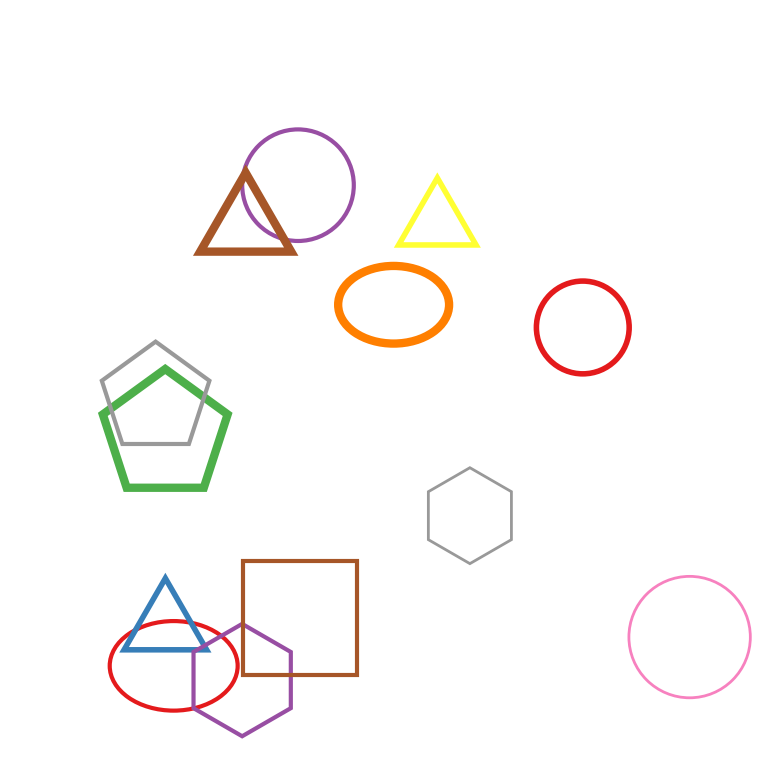[{"shape": "circle", "thickness": 2, "radius": 0.3, "center": [0.757, 0.575]}, {"shape": "oval", "thickness": 1.5, "radius": 0.42, "center": [0.226, 0.135]}, {"shape": "triangle", "thickness": 2, "radius": 0.31, "center": [0.215, 0.187]}, {"shape": "pentagon", "thickness": 3, "radius": 0.43, "center": [0.215, 0.435]}, {"shape": "hexagon", "thickness": 1.5, "radius": 0.36, "center": [0.315, 0.117]}, {"shape": "circle", "thickness": 1.5, "radius": 0.36, "center": [0.387, 0.759]}, {"shape": "oval", "thickness": 3, "radius": 0.36, "center": [0.511, 0.604]}, {"shape": "triangle", "thickness": 2, "radius": 0.29, "center": [0.568, 0.711]}, {"shape": "square", "thickness": 1.5, "radius": 0.37, "center": [0.39, 0.198]}, {"shape": "triangle", "thickness": 3, "radius": 0.34, "center": [0.319, 0.707]}, {"shape": "circle", "thickness": 1, "radius": 0.39, "center": [0.896, 0.173]}, {"shape": "pentagon", "thickness": 1.5, "radius": 0.37, "center": [0.202, 0.483]}, {"shape": "hexagon", "thickness": 1, "radius": 0.31, "center": [0.61, 0.33]}]